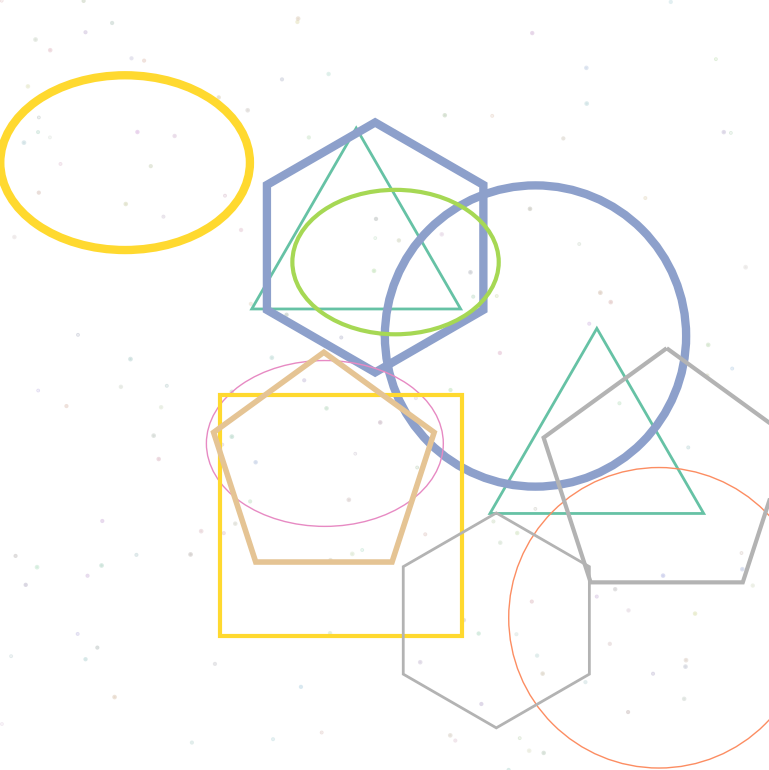[{"shape": "triangle", "thickness": 1, "radius": 0.78, "center": [0.463, 0.677]}, {"shape": "triangle", "thickness": 1, "radius": 0.8, "center": [0.775, 0.413]}, {"shape": "circle", "thickness": 0.5, "radius": 0.98, "center": [0.856, 0.198]}, {"shape": "hexagon", "thickness": 3, "radius": 0.81, "center": [0.487, 0.679]}, {"shape": "circle", "thickness": 3, "radius": 0.98, "center": [0.695, 0.564]}, {"shape": "oval", "thickness": 0.5, "radius": 0.77, "center": [0.422, 0.424]}, {"shape": "oval", "thickness": 1.5, "radius": 0.67, "center": [0.514, 0.66]}, {"shape": "square", "thickness": 1.5, "radius": 0.78, "center": [0.443, 0.331]}, {"shape": "oval", "thickness": 3, "radius": 0.81, "center": [0.162, 0.789]}, {"shape": "pentagon", "thickness": 2, "radius": 0.75, "center": [0.421, 0.392]}, {"shape": "hexagon", "thickness": 1, "radius": 0.7, "center": [0.645, 0.194]}, {"shape": "pentagon", "thickness": 1.5, "radius": 0.84, "center": [0.866, 0.38]}]